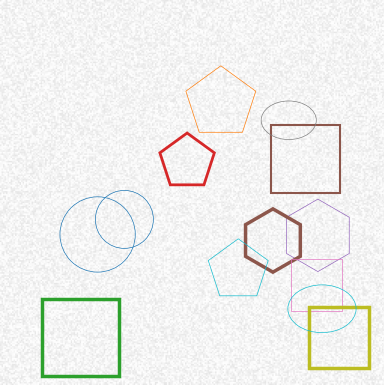[{"shape": "circle", "thickness": 0.5, "radius": 0.49, "center": [0.254, 0.391]}, {"shape": "circle", "thickness": 0.5, "radius": 0.38, "center": [0.323, 0.43]}, {"shape": "pentagon", "thickness": 0.5, "radius": 0.48, "center": [0.574, 0.734]}, {"shape": "square", "thickness": 2.5, "radius": 0.5, "center": [0.209, 0.123]}, {"shape": "pentagon", "thickness": 2, "radius": 0.37, "center": [0.486, 0.58]}, {"shape": "hexagon", "thickness": 0.5, "radius": 0.47, "center": [0.826, 0.389]}, {"shape": "square", "thickness": 1.5, "radius": 0.45, "center": [0.794, 0.587]}, {"shape": "hexagon", "thickness": 2.5, "radius": 0.41, "center": [0.709, 0.375]}, {"shape": "square", "thickness": 0.5, "radius": 0.33, "center": [0.821, 0.26]}, {"shape": "oval", "thickness": 0.5, "radius": 0.36, "center": [0.75, 0.688]}, {"shape": "square", "thickness": 2.5, "radius": 0.39, "center": [0.88, 0.124]}, {"shape": "pentagon", "thickness": 0.5, "radius": 0.41, "center": [0.619, 0.298]}, {"shape": "oval", "thickness": 0.5, "radius": 0.44, "center": [0.836, 0.198]}]